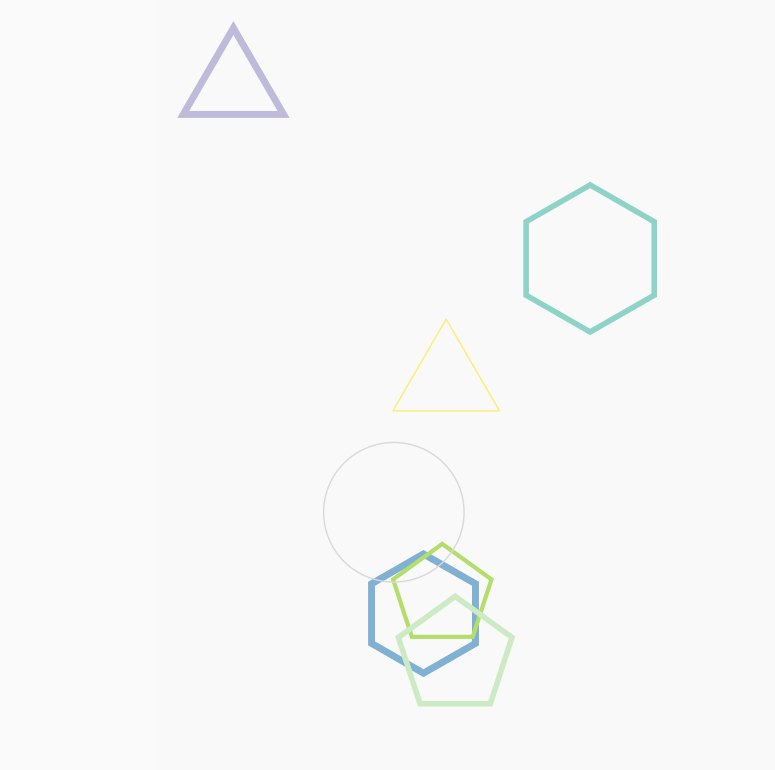[{"shape": "hexagon", "thickness": 2, "radius": 0.48, "center": [0.761, 0.664]}, {"shape": "triangle", "thickness": 2.5, "radius": 0.37, "center": [0.301, 0.889]}, {"shape": "hexagon", "thickness": 2.5, "radius": 0.39, "center": [0.546, 0.203]}, {"shape": "pentagon", "thickness": 1.5, "radius": 0.33, "center": [0.571, 0.227]}, {"shape": "circle", "thickness": 0.5, "radius": 0.45, "center": [0.508, 0.335]}, {"shape": "pentagon", "thickness": 2, "radius": 0.39, "center": [0.587, 0.148]}, {"shape": "triangle", "thickness": 0.5, "radius": 0.4, "center": [0.576, 0.506]}]